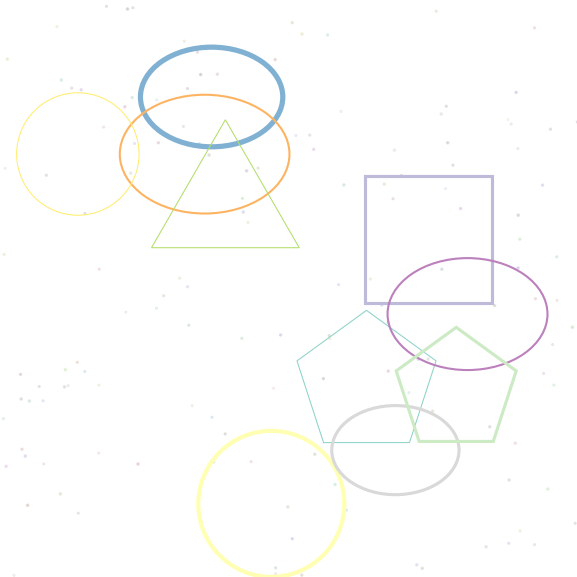[{"shape": "pentagon", "thickness": 0.5, "radius": 0.63, "center": [0.635, 0.335]}, {"shape": "circle", "thickness": 2, "radius": 0.63, "center": [0.47, 0.127]}, {"shape": "square", "thickness": 1.5, "radius": 0.55, "center": [0.742, 0.585]}, {"shape": "oval", "thickness": 2.5, "radius": 0.62, "center": [0.366, 0.831]}, {"shape": "oval", "thickness": 1, "radius": 0.73, "center": [0.354, 0.732]}, {"shape": "triangle", "thickness": 0.5, "radius": 0.74, "center": [0.39, 0.644]}, {"shape": "oval", "thickness": 1.5, "radius": 0.55, "center": [0.685, 0.22]}, {"shape": "oval", "thickness": 1, "radius": 0.69, "center": [0.81, 0.455]}, {"shape": "pentagon", "thickness": 1.5, "radius": 0.55, "center": [0.79, 0.323]}, {"shape": "circle", "thickness": 0.5, "radius": 0.53, "center": [0.135, 0.732]}]